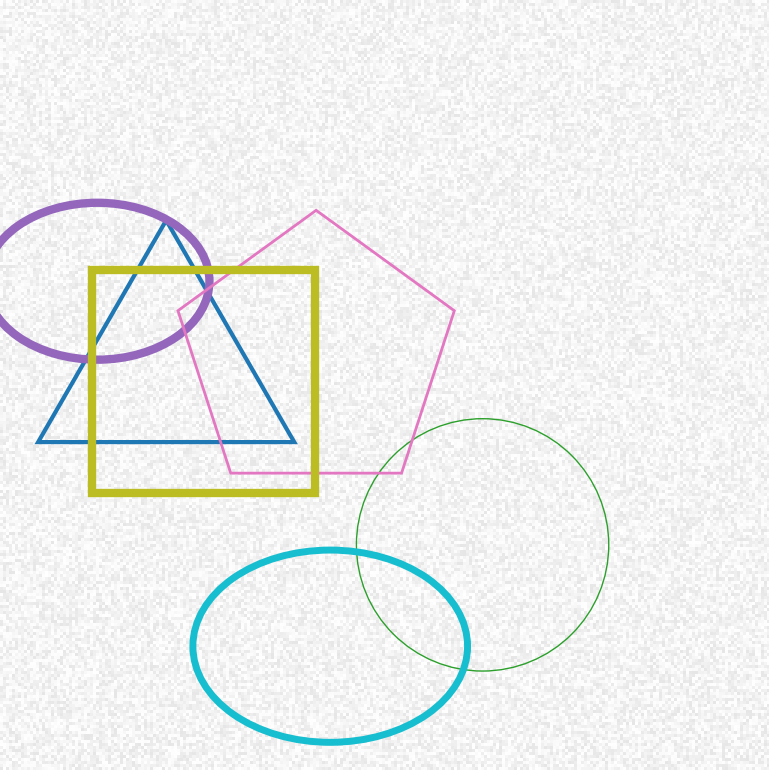[{"shape": "triangle", "thickness": 1.5, "radius": 0.96, "center": [0.216, 0.522]}, {"shape": "circle", "thickness": 0.5, "radius": 0.82, "center": [0.627, 0.292]}, {"shape": "oval", "thickness": 3, "radius": 0.73, "center": [0.126, 0.635]}, {"shape": "pentagon", "thickness": 1, "radius": 0.94, "center": [0.411, 0.538]}, {"shape": "square", "thickness": 3, "radius": 0.72, "center": [0.265, 0.504]}, {"shape": "oval", "thickness": 2.5, "radius": 0.89, "center": [0.429, 0.161]}]